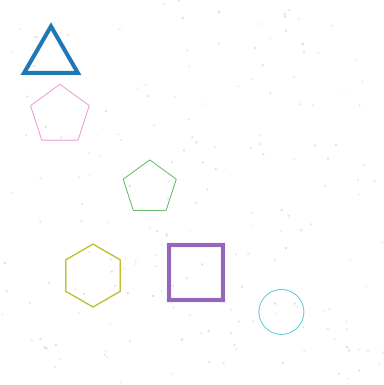[{"shape": "triangle", "thickness": 3, "radius": 0.4, "center": [0.132, 0.851]}, {"shape": "pentagon", "thickness": 0.5, "radius": 0.36, "center": [0.389, 0.512]}, {"shape": "square", "thickness": 3, "radius": 0.35, "center": [0.509, 0.292]}, {"shape": "pentagon", "thickness": 0.5, "radius": 0.4, "center": [0.156, 0.701]}, {"shape": "hexagon", "thickness": 1, "radius": 0.41, "center": [0.242, 0.284]}, {"shape": "circle", "thickness": 0.5, "radius": 0.29, "center": [0.731, 0.19]}]